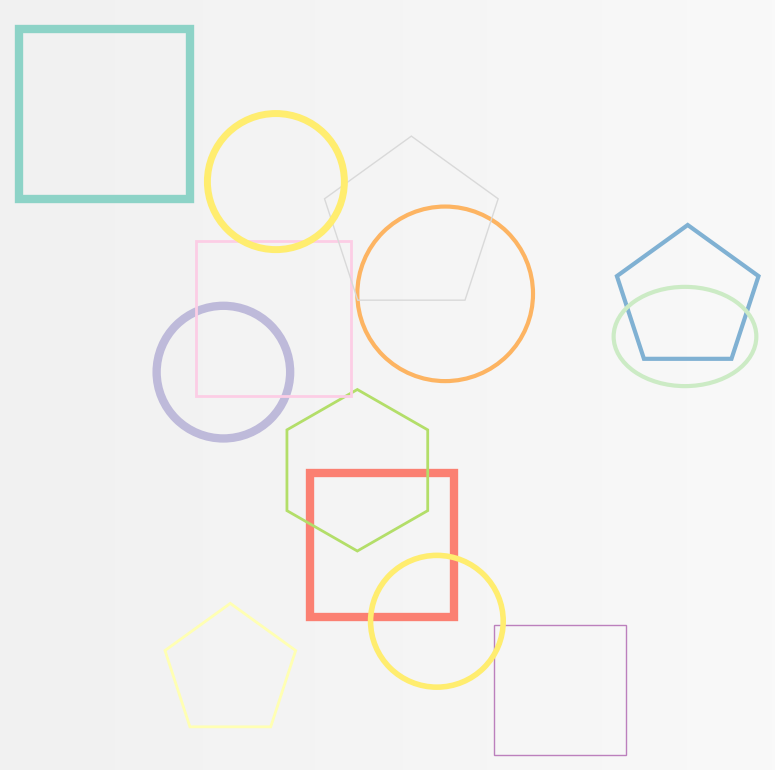[{"shape": "square", "thickness": 3, "radius": 0.55, "center": [0.135, 0.852]}, {"shape": "pentagon", "thickness": 1, "radius": 0.44, "center": [0.297, 0.128]}, {"shape": "circle", "thickness": 3, "radius": 0.43, "center": [0.288, 0.517]}, {"shape": "square", "thickness": 3, "radius": 0.46, "center": [0.493, 0.292]}, {"shape": "pentagon", "thickness": 1.5, "radius": 0.48, "center": [0.887, 0.612]}, {"shape": "circle", "thickness": 1.5, "radius": 0.57, "center": [0.574, 0.618]}, {"shape": "hexagon", "thickness": 1, "radius": 0.52, "center": [0.461, 0.389]}, {"shape": "square", "thickness": 1, "radius": 0.5, "center": [0.353, 0.586]}, {"shape": "pentagon", "thickness": 0.5, "radius": 0.59, "center": [0.531, 0.705]}, {"shape": "square", "thickness": 0.5, "radius": 0.42, "center": [0.722, 0.104]}, {"shape": "oval", "thickness": 1.5, "radius": 0.46, "center": [0.884, 0.563]}, {"shape": "circle", "thickness": 2.5, "radius": 0.44, "center": [0.356, 0.764]}, {"shape": "circle", "thickness": 2, "radius": 0.43, "center": [0.564, 0.193]}]